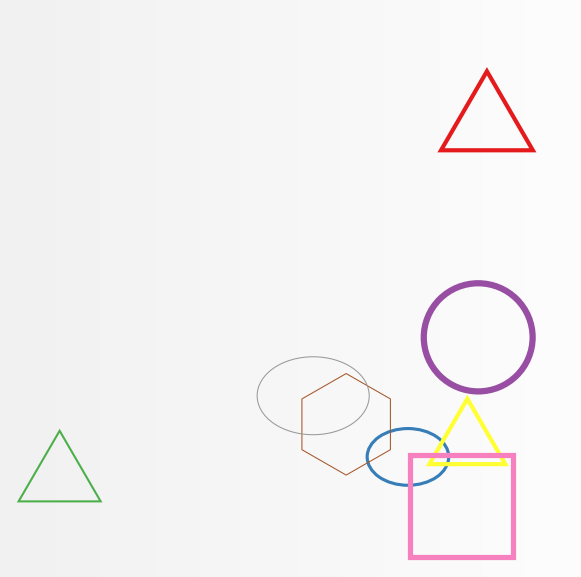[{"shape": "triangle", "thickness": 2, "radius": 0.46, "center": [0.838, 0.784]}, {"shape": "oval", "thickness": 1.5, "radius": 0.35, "center": [0.702, 0.208]}, {"shape": "triangle", "thickness": 1, "radius": 0.41, "center": [0.103, 0.172]}, {"shape": "circle", "thickness": 3, "radius": 0.47, "center": [0.823, 0.415]}, {"shape": "triangle", "thickness": 2, "radius": 0.38, "center": [0.804, 0.233]}, {"shape": "hexagon", "thickness": 0.5, "radius": 0.44, "center": [0.596, 0.264]}, {"shape": "square", "thickness": 2.5, "radius": 0.44, "center": [0.794, 0.123]}, {"shape": "oval", "thickness": 0.5, "radius": 0.48, "center": [0.539, 0.314]}]